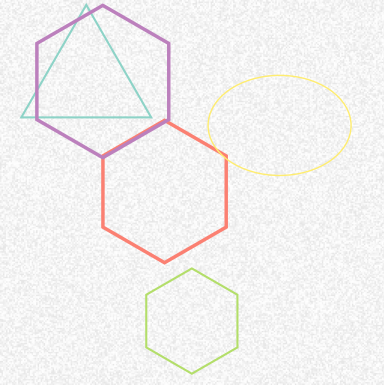[{"shape": "triangle", "thickness": 1.5, "radius": 0.97, "center": [0.224, 0.792]}, {"shape": "hexagon", "thickness": 2.5, "radius": 0.92, "center": [0.427, 0.503]}, {"shape": "hexagon", "thickness": 1.5, "radius": 0.68, "center": [0.498, 0.166]}, {"shape": "hexagon", "thickness": 2.5, "radius": 0.99, "center": [0.267, 0.788]}, {"shape": "oval", "thickness": 1, "radius": 0.93, "center": [0.726, 0.674]}]